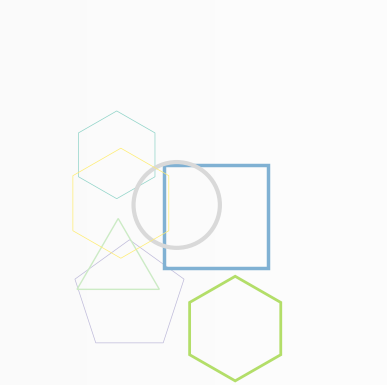[{"shape": "hexagon", "thickness": 0.5, "radius": 0.57, "center": [0.301, 0.598]}, {"shape": "pentagon", "thickness": 0.5, "radius": 0.74, "center": [0.334, 0.229]}, {"shape": "square", "thickness": 2.5, "radius": 0.67, "center": [0.557, 0.438]}, {"shape": "hexagon", "thickness": 2, "radius": 0.68, "center": [0.607, 0.147]}, {"shape": "circle", "thickness": 3, "radius": 0.56, "center": [0.456, 0.468]}, {"shape": "triangle", "thickness": 1, "radius": 0.61, "center": [0.305, 0.31]}, {"shape": "hexagon", "thickness": 0.5, "radius": 0.71, "center": [0.312, 0.472]}]